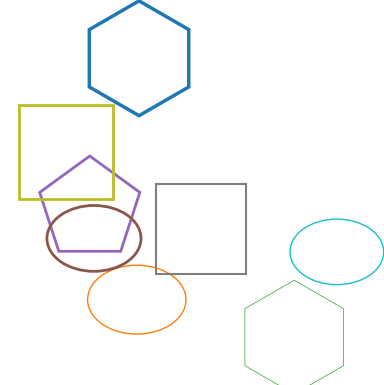[{"shape": "hexagon", "thickness": 2.5, "radius": 0.75, "center": [0.361, 0.849]}, {"shape": "oval", "thickness": 1, "radius": 0.64, "center": [0.355, 0.222]}, {"shape": "hexagon", "thickness": 0.5, "radius": 0.74, "center": [0.764, 0.124]}, {"shape": "pentagon", "thickness": 2, "radius": 0.68, "center": [0.233, 0.458]}, {"shape": "oval", "thickness": 2, "radius": 0.61, "center": [0.244, 0.381]}, {"shape": "square", "thickness": 1.5, "radius": 0.58, "center": [0.523, 0.405]}, {"shape": "square", "thickness": 2, "radius": 0.61, "center": [0.171, 0.605]}, {"shape": "oval", "thickness": 1, "radius": 0.61, "center": [0.875, 0.346]}]